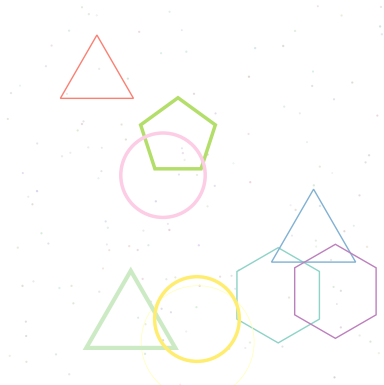[{"shape": "hexagon", "thickness": 1, "radius": 0.62, "center": [0.723, 0.233]}, {"shape": "circle", "thickness": 0.5, "radius": 0.73, "center": [0.513, 0.111]}, {"shape": "triangle", "thickness": 1, "radius": 0.55, "center": [0.252, 0.799]}, {"shape": "triangle", "thickness": 1, "radius": 0.63, "center": [0.814, 0.382]}, {"shape": "pentagon", "thickness": 2.5, "radius": 0.51, "center": [0.462, 0.644]}, {"shape": "circle", "thickness": 2.5, "radius": 0.55, "center": [0.423, 0.545]}, {"shape": "hexagon", "thickness": 1, "radius": 0.61, "center": [0.871, 0.243]}, {"shape": "triangle", "thickness": 3, "radius": 0.67, "center": [0.34, 0.163]}, {"shape": "circle", "thickness": 2.5, "radius": 0.55, "center": [0.512, 0.171]}]